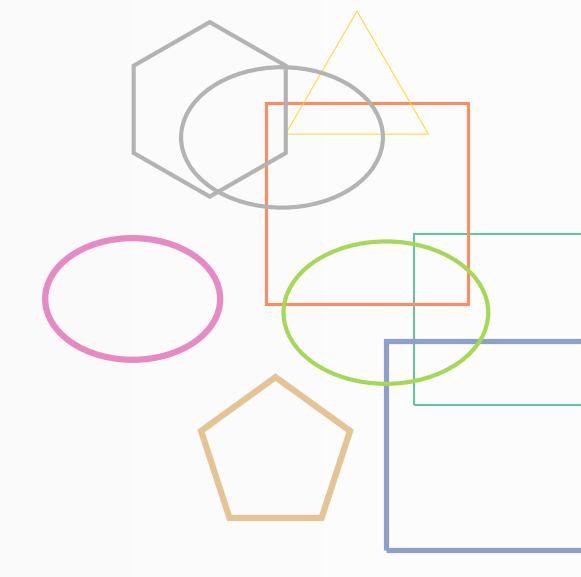[{"shape": "square", "thickness": 1, "radius": 0.74, "center": [0.861, 0.446]}, {"shape": "square", "thickness": 1.5, "radius": 0.87, "center": [0.632, 0.646]}, {"shape": "square", "thickness": 2.5, "radius": 0.91, "center": [0.846, 0.228]}, {"shape": "oval", "thickness": 3, "radius": 0.75, "center": [0.228, 0.481]}, {"shape": "oval", "thickness": 2, "radius": 0.88, "center": [0.664, 0.458]}, {"shape": "triangle", "thickness": 0.5, "radius": 0.71, "center": [0.614, 0.838]}, {"shape": "pentagon", "thickness": 3, "radius": 0.67, "center": [0.474, 0.211]}, {"shape": "hexagon", "thickness": 2, "radius": 0.76, "center": [0.361, 0.81]}, {"shape": "oval", "thickness": 2, "radius": 0.87, "center": [0.485, 0.761]}]